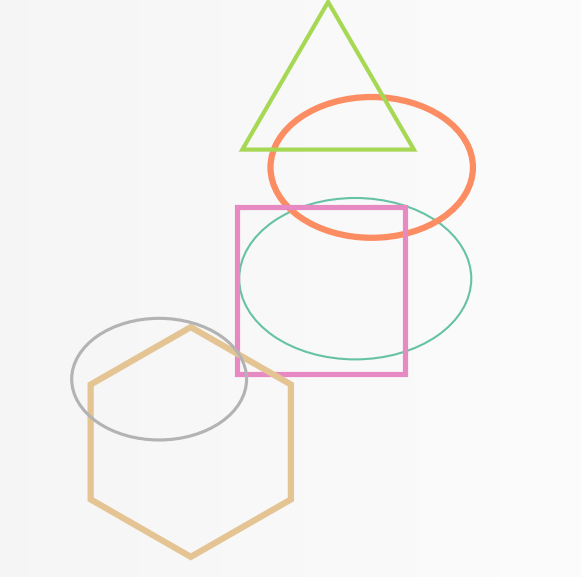[{"shape": "oval", "thickness": 1, "radius": 1.0, "center": [0.611, 0.517]}, {"shape": "oval", "thickness": 3, "radius": 0.87, "center": [0.64, 0.709]}, {"shape": "square", "thickness": 2.5, "radius": 0.72, "center": [0.552, 0.497]}, {"shape": "triangle", "thickness": 2, "radius": 0.85, "center": [0.565, 0.825]}, {"shape": "hexagon", "thickness": 3, "radius": 0.99, "center": [0.328, 0.234]}, {"shape": "oval", "thickness": 1.5, "radius": 0.75, "center": [0.274, 0.343]}]